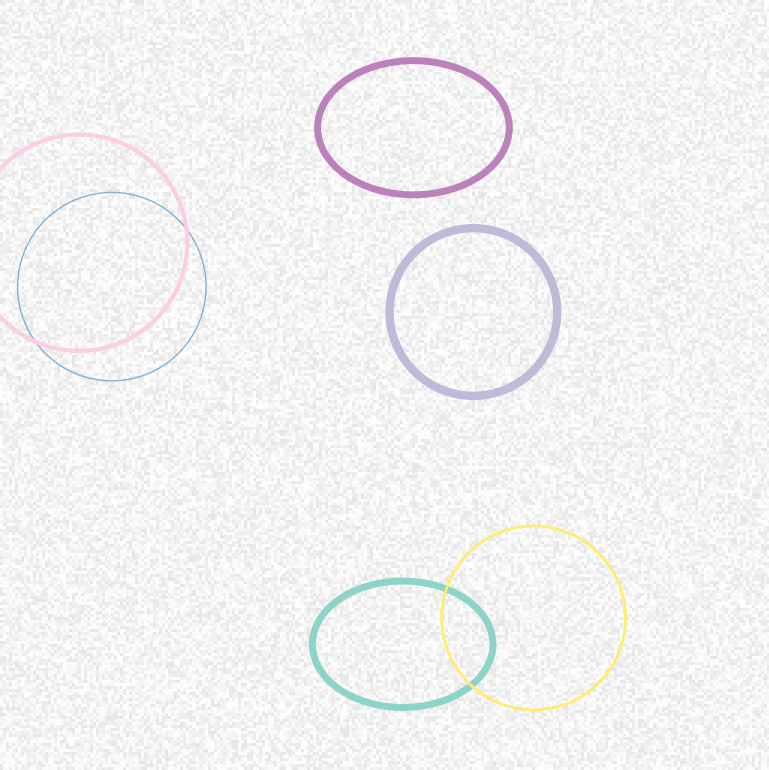[{"shape": "oval", "thickness": 2.5, "radius": 0.59, "center": [0.523, 0.163]}, {"shape": "circle", "thickness": 3, "radius": 0.54, "center": [0.615, 0.595]}, {"shape": "circle", "thickness": 0.5, "radius": 0.61, "center": [0.145, 0.628]}, {"shape": "circle", "thickness": 1.5, "radius": 0.7, "center": [0.103, 0.685]}, {"shape": "oval", "thickness": 2.5, "radius": 0.62, "center": [0.537, 0.834]}, {"shape": "circle", "thickness": 1, "radius": 0.6, "center": [0.693, 0.197]}]